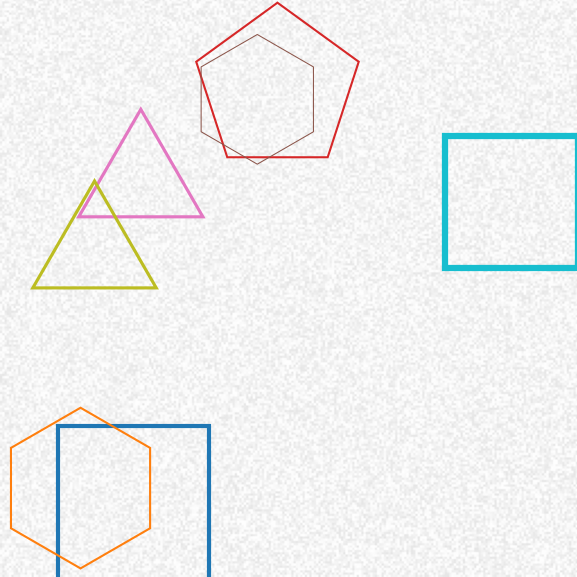[{"shape": "square", "thickness": 2, "radius": 0.66, "center": [0.231, 0.129]}, {"shape": "hexagon", "thickness": 1, "radius": 0.7, "center": [0.139, 0.154]}, {"shape": "pentagon", "thickness": 1, "radius": 0.74, "center": [0.48, 0.847]}, {"shape": "hexagon", "thickness": 0.5, "radius": 0.56, "center": [0.446, 0.827]}, {"shape": "triangle", "thickness": 1.5, "radius": 0.62, "center": [0.244, 0.686]}, {"shape": "triangle", "thickness": 1.5, "radius": 0.62, "center": [0.164, 0.562]}, {"shape": "square", "thickness": 3, "radius": 0.57, "center": [0.886, 0.649]}]